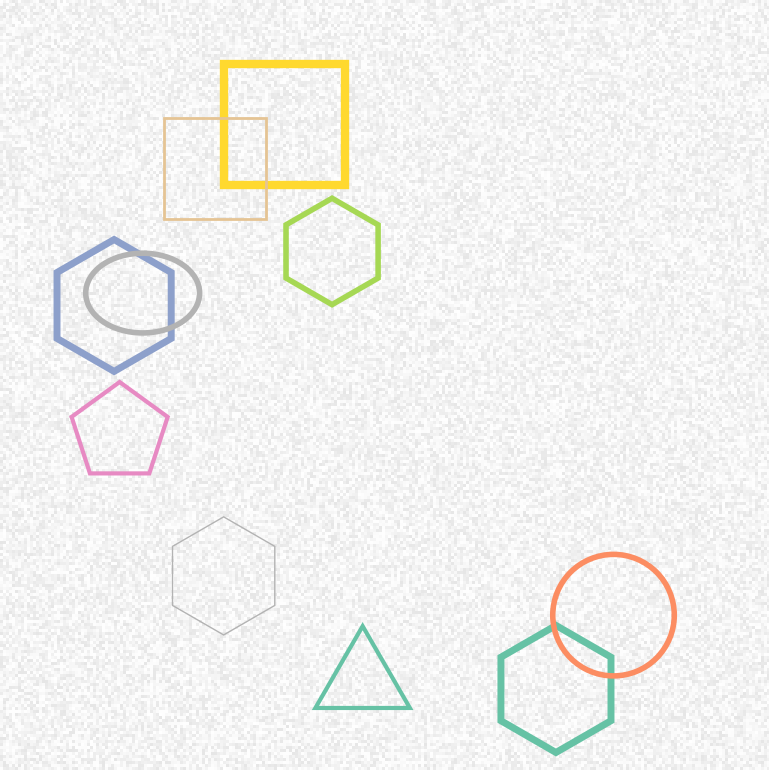[{"shape": "triangle", "thickness": 1.5, "radius": 0.35, "center": [0.471, 0.116]}, {"shape": "hexagon", "thickness": 2.5, "radius": 0.41, "center": [0.722, 0.105]}, {"shape": "circle", "thickness": 2, "radius": 0.39, "center": [0.797, 0.201]}, {"shape": "hexagon", "thickness": 2.5, "radius": 0.43, "center": [0.148, 0.603]}, {"shape": "pentagon", "thickness": 1.5, "radius": 0.33, "center": [0.155, 0.438]}, {"shape": "hexagon", "thickness": 2, "radius": 0.35, "center": [0.431, 0.673]}, {"shape": "square", "thickness": 3, "radius": 0.39, "center": [0.369, 0.839]}, {"shape": "square", "thickness": 1, "radius": 0.33, "center": [0.279, 0.781]}, {"shape": "oval", "thickness": 2, "radius": 0.37, "center": [0.185, 0.619]}, {"shape": "hexagon", "thickness": 0.5, "radius": 0.38, "center": [0.29, 0.252]}]